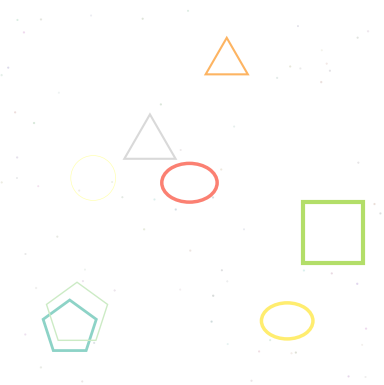[{"shape": "pentagon", "thickness": 2, "radius": 0.36, "center": [0.181, 0.148]}, {"shape": "circle", "thickness": 0.5, "radius": 0.29, "center": [0.242, 0.538]}, {"shape": "oval", "thickness": 2.5, "radius": 0.36, "center": [0.492, 0.525]}, {"shape": "triangle", "thickness": 1.5, "radius": 0.32, "center": [0.589, 0.839]}, {"shape": "square", "thickness": 3, "radius": 0.39, "center": [0.865, 0.396]}, {"shape": "triangle", "thickness": 1.5, "radius": 0.38, "center": [0.389, 0.626]}, {"shape": "pentagon", "thickness": 1, "radius": 0.42, "center": [0.2, 0.183]}, {"shape": "oval", "thickness": 2.5, "radius": 0.33, "center": [0.746, 0.167]}]